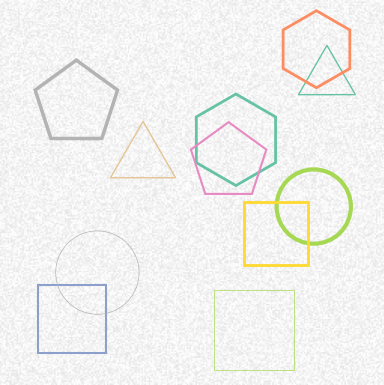[{"shape": "triangle", "thickness": 1, "radius": 0.43, "center": [0.849, 0.797]}, {"shape": "hexagon", "thickness": 2, "radius": 0.59, "center": [0.613, 0.637]}, {"shape": "hexagon", "thickness": 2, "radius": 0.5, "center": [0.822, 0.872]}, {"shape": "square", "thickness": 1.5, "radius": 0.44, "center": [0.186, 0.172]}, {"shape": "pentagon", "thickness": 1.5, "radius": 0.52, "center": [0.594, 0.58]}, {"shape": "circle", "thickness": 3, "radius": 0.48, "center": [0.815, 0.463]}, {"shape": "square", "thickness": 0.5, "radius": 0.52, "center": [0.661, 0.143]}, {"shape": "square", "thickness": 2, "radius": 0.41, "center": [0.717, 0.394]}, {"shape": "triangle", "thickness": 1, "radius": 0.49, "center": [0.372, 0.587]}, {"shape": "pentagon", "thickness": 2.5, "radius": 0.56, "center": [0.198, 0.731]}, {"shape": "circle", "thickness": 0.5, "radius": 0.54, "center": [0.253, 0.292]}]